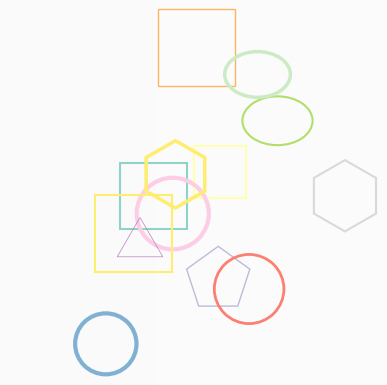[{"shape": "square", "thickness": 1.5, "radius": 0.43, "center": [0.396, 0.491]}, {"shape": "square", "thickness": 1.5, "radius": 0.33, "center": [0.568, 0.554]}, {"shape": "pentagon", "thickness": 1, "radius": 0.43, "center": [0.563, 0.274]}, {"shape": "circle", "thickness": 2, "radius": 0.45, "center": [0.643, 0.249]}, {"shape": "circle", "thickness": 3, "radius": 0.4, "center": [0.273, 0.107]}, {"shape": "square", "thickness": 1, "radius": 0.5, "center": [0.506, 0.876]}, {"shape": "oval", "thickness": 1.5, "radius": 0.45, "center": [0.716, 0.686]}, {"shape": "circle", "thickness": 3, "radius": 0.47, "center": [0.446, 0.445]}, {"shape": "hexagon", "thickness": 1.5, "radius": 0.46, "center": [0.89, 0.492]}, {"shape": "triangle", "thickness": 0.5, "radius": 0.34, "center": [0.361, 0.367]}, {"shape": "oval", "thickness": 2.5, "radius": 0.42, "center": [0.665, 0.807]}, {"shape": "hexagon", "thickness": 2.5, "radius": 0.44, "center": [0.453, 0.547]}, {"shape": "square", "thickness": 1.5, "radius": 0.5, "center": [0.345, 0.394]}]